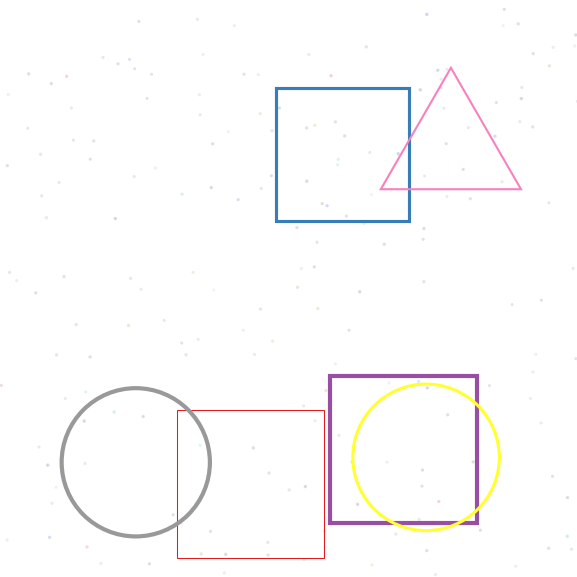[{"shape": "square", "thickness": 0.5, "radius": 0.64, "center": [0.434, 0.161]}, {"shape": "square", "thickness": 1.5, "radius": 0.58, "center": [0.594, 0.732]}, {"shape": "square", "thickness": 2, "radius": 0.64, "center": [0.699, 0.22]}, {"shape": "circle", "thickness": 1.5, "radius": 0.63, "center": [0.738, 0.207]}, {"shape": "triangle", "thickness": 1, "radius": 0.7, "center": [0.781, 0.742]}, {"shape": "circle", "thickness": 2, "radius": 0.64, "center": [0.235, 0.199]}]